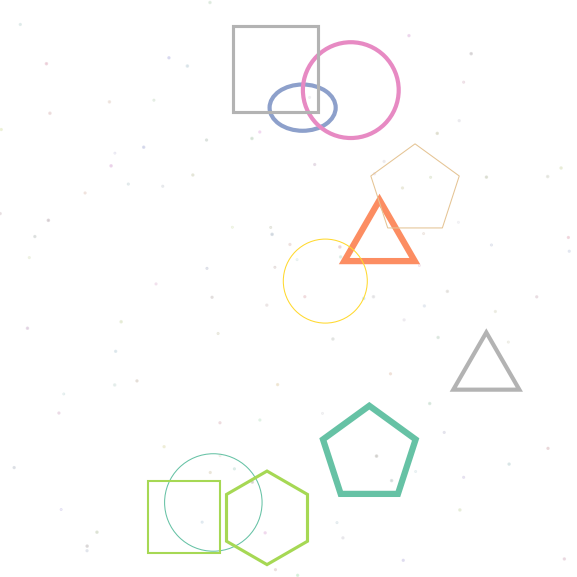[{"shape": "pentagon", "thickness": 3, "radius": 0.42, "center": [0.64, 0.212]}, {"shape": "circle", "thickness": 0.5, "radius": 0.42, "center": [0.369, 0.129]}, {"shape": "triangle", "thickness": 3, "radius": 0.35, "center": [0.657, 0.582]}, {"shape": "oval", "thickness": 2, "radius": 0.29, "center": [0.524, 0.813]}, {"shape": "circle", "thickness": 2, "radius": 0.41, "center": [0.607, 0.843]}, {"shape": "square", "thickness": 1, "radius": 0.31, "center": [0.318, 0.104]}, {"shape": "hexagon", "thickness": 1.5, "radius": 0.4, "center": [0.462, 0.102]}, {"shape": "circle", "thickness": 0.5, "radius": 0.36, "center": [0.563, 0.512]}, {"shape": "pentagon", "thickness": 0.5, "radius": 0.4, "center": [0.719, 0.67]}, {"shape": "triangle", "thickness": 2, "radius": 0.33, "center": [0.842, 0.357]}, {"shape": "square", "thickness": 1.5, "radius": 0.37, "center": [0.477, 0.88]}]